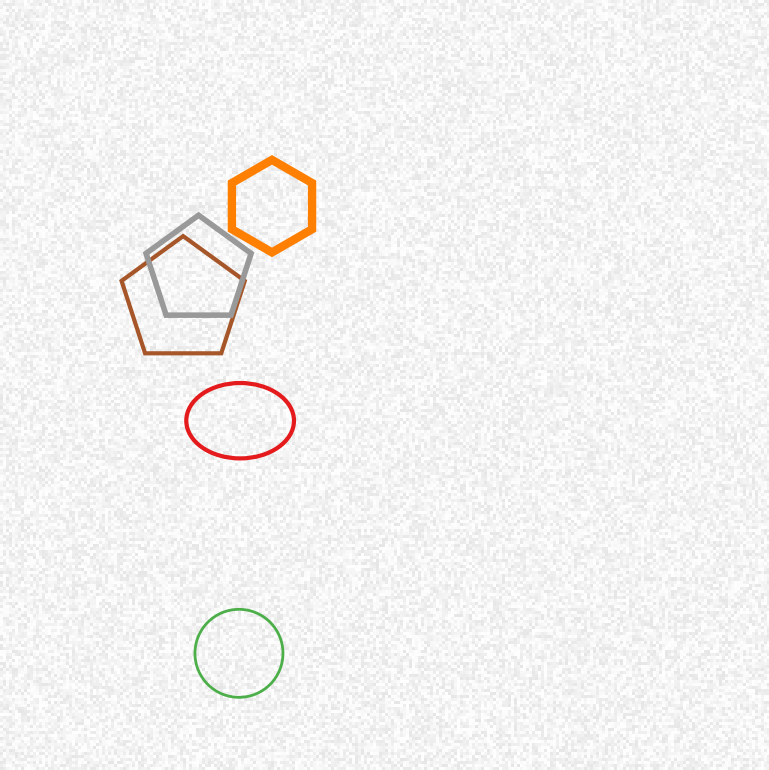[{"shape": "oval", "thickness": 1.5, "radius": 0.35, "center": [0.312, 0.454]}, {"shape": "circle", "thickness": 1, "radius": 0.29, "center": [0.31, 0.152]}, {"shape": "hexagon", "thickness": 3, "radius": 0.3, "center": [0.353, 0.732]}, {"shape": "pentagon", "thickness": 1.5, "radius": 0.42, "center": [0.238, 0.609]}, {"shape": "pentagon", "thickness": 2, "radius": 0.36, "center": [0.258, 0.649]}]